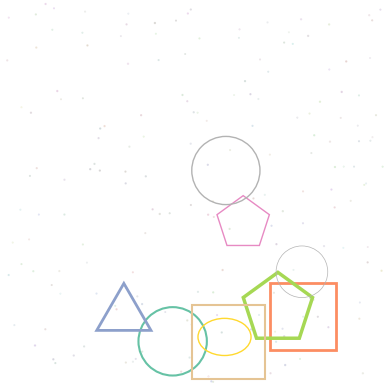[{"shape": "circle", "thickness": 1.5, "radius": 0.44, "center": [0.448, 0.113]}, {"shape": "square", "thickness": 2, "radius": 0.43, "center": [0.788, 0.178]}, {"shape": "triangle", "thickness": 2, "radius": 0.41, "center": [0.322, 0.183]}, {"shape": "pentagon", "thickness": 1, "radius": 0.36, "center": [0.632, 0.42]}, {"shape": "pentagon", "thickness": 2.5, "radius": 0.47, "center": [0.722, 0.198]}, {"shape": "oval", "thickness": 1, "radius": 0.34, "center": [0.583, 0.125]}, {"shape": "square", "thickness": 1.5, "radius": 0.48, "center": [0.594, 0.112]}, {"shape": "circle", "thickness": 1, "radius": 0.44, "center": [0.587, 0.557]}, {"shape": "circle", "thickness": 0.5, "radius": 0.34, "center": [0.784, 0.294]}]